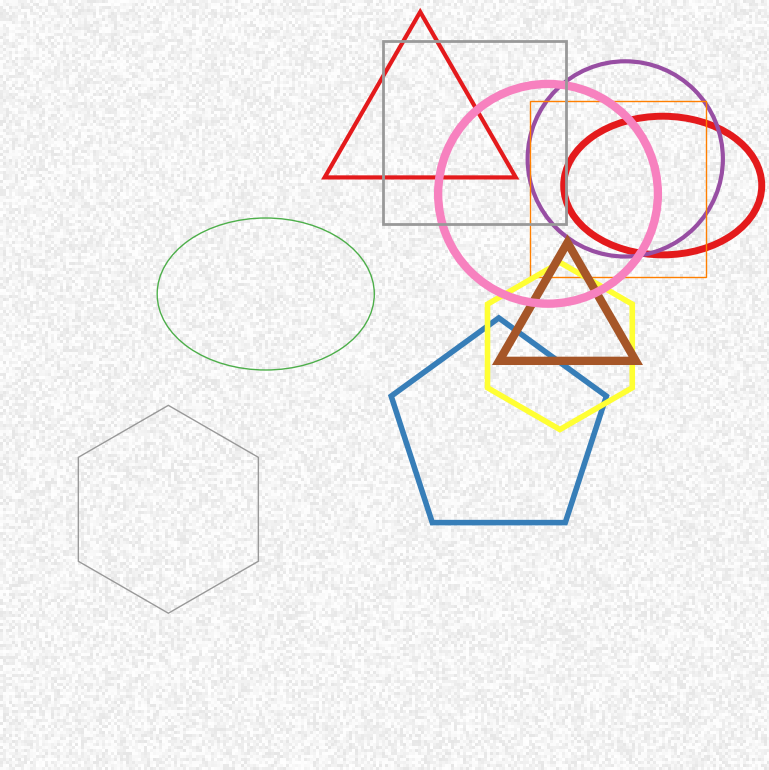[{"shape": "triangle", "thickness": 1.5, "radius": 0.72, "center": [0.546, 0.841]}, {"shape": "oval", "thickness": 2.5, "radius": 0.64, "center": [0.861, 0.759]}, {"shape": "pentagon", "thickness": 2, "radius": 0.73, "center": [0.648, 0.44]}, {"shape": "oval", "thickness": 0.5, "radius": 0.7, "center": [0.345, 0.618]}, {"shape": "circle", "thickness": 1.5, "radius": 0.63, "center": [0.812, 0.794]}, {"shape": "square", "thickness": 0.5, "radius": 0.57, "center": [0.803, 0.754]}, {"shape": "hexagon", "thickness": 2, "radius": 0.54, "center": [0.727, 0.551]}, {"shape": "triangle", "thickness": 3, "radius": 0.51, "center": [0.737, 0.583]}, {"shape": "circle", "thickness": 3, "radius": 0.71, "center": [0.712, 0.748]}, {"shape": "hexagon", "thickness": 0.5, "radius": 0.67, "center": [0.219, 0.339]}, {"shape": "square", "thickness": 1, "radius": 0.59, "center": [0.616, 0.828]}]